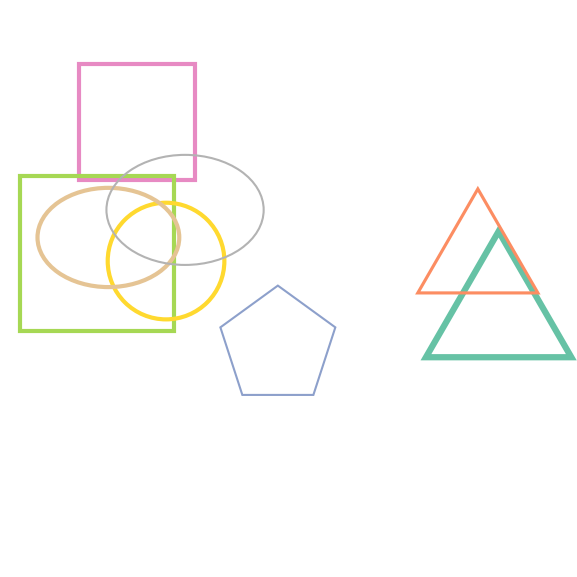[{"shape": "triangle", "thickness": 3, "radius": 0.73, "center": [0.863, 0.453]}, {"shape": "triangle", "thickness": 1.5, "radius": 0.6, "center": [0.827, 0.552]}, {"shape": "pentagon", "thickness": 1, "radius": 0.52, "center": [0.481, 0.4]}, {"shape": "square", "thickness": 2, "radius": 0.5, "center": [0.237, 0.788]}, {"shape": "square", "thickness": 2, "radius": 0.67, "center": [0.168, 0.56]}, {"shape": "circle", "thickness": 2, "radius": 0.5, "center": [0.288, 0.547]}, {"shape": "oval", "thickness": 2, "radius": 0.61, "center": [0.188, 0.588]}, {"shape": "oval", "thickness": 1, "radius": 0.68, "center": [0.32, 0.636]}]